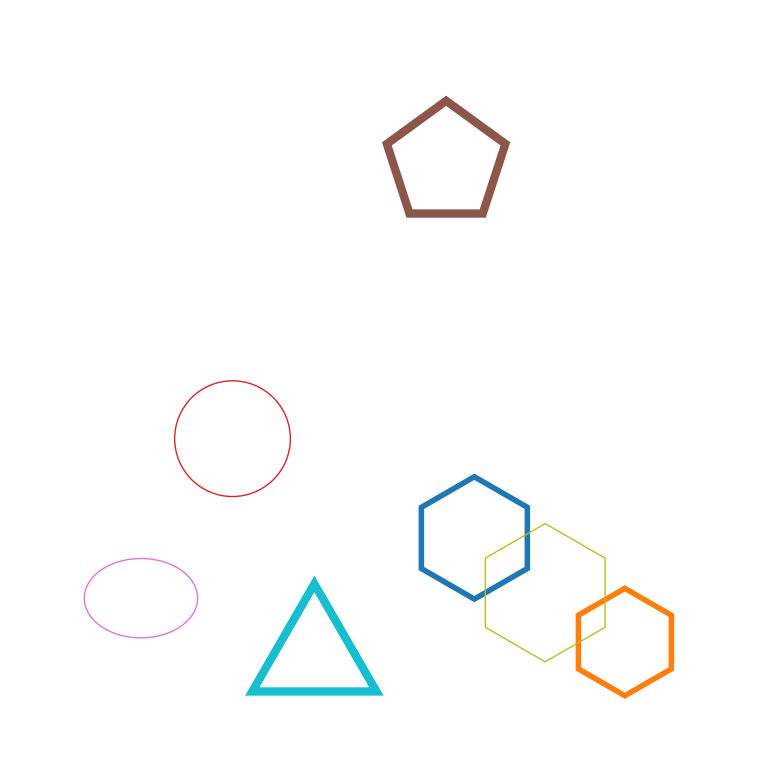[{"shape": "hexagon", "thickness": 2, "radius": 0.4, "center": [0.616, 0.301]}, {"shape": "hexagon", "thickness": 2, "radius": 0.35, "center": [0.812, 0.166]}, {"shape": "circle", "thickness": 0.5, "radius": 0.38, "center": [0.302, 0.43]}, {"shape": "pentagon", "thickness": 3, "radius": 0.4, "center": [0.579, 0.788]}, {"shape": "oval", "thickness": 0.5, "radius": 0.37, "center": [0.183, 0.223]}, {"shape": "hexagon", "thickness": 0.5, "radius": 0.45, "center": [0.708, 0.23]}, {"shape": "triangle", "thickness": 3, "radius": 0.47, "center": [0.408, 0.149]}]